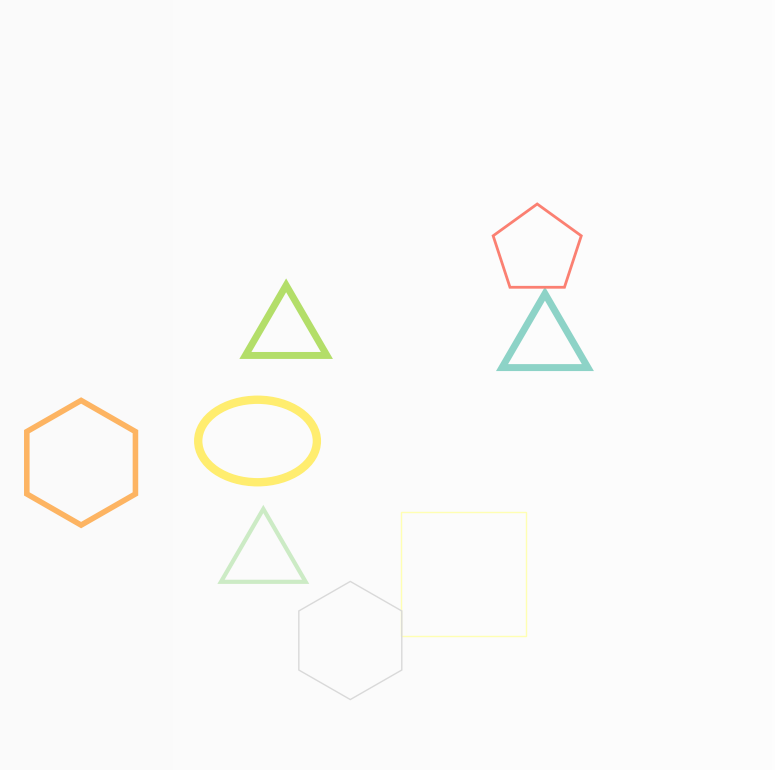[{"shape": "triangle", "thickness": 2.5, "radius": 0.32, "center": [0.703, 0.555]}, {"shape": "square", "thickness": 0.5, "radius": 0.4, "center": [0.598, 0.254]}, {"shape": "pentagon", "thickness": 1, "radius": 0.3, "center": [0.693, 0.675]}, {"shape": "hexagon", "thickness": 2, "radius": 0.4, "center": [0.105, 0.399]}, {"shape": "triangle", "thickness": 2.5, "radius": 0.3, "center": [0.369, 0.569]}, {"shape": "hexagon", "thickness": 0.5, "radius": 0.38, "center": [0.452, 0.168]}, {"shape": "triangle", "thickness": 1.5, "radius": 0.32, "center": [0.34, 0.276]}, {"shape": "oval", "thickness": 3, "radius": 0.38, "center": [0.332, 0.427]}]